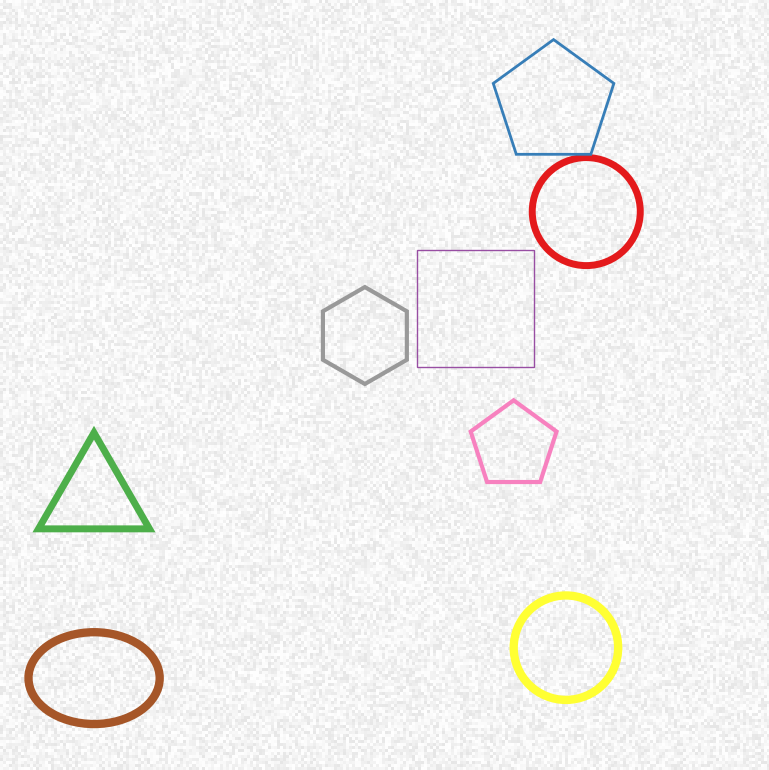[{"shape": "circle", "thickness": 2.5, "radius": 0.35, "center": [0.761, 0.725]}, {"shape": "pentagon", "thickness": 1, "radius": 0.41, "center": [0.719, 0.866]}, {"shape": "triangle", "thickness": 2.5, "radius": 0.42, "center": [0.122, 0.355]}, {"shape": "square", "thickness": 0.5, "radius": 0.38, "center": [0.618, 0.599]}, {"shape": "circle", "thickness": 3, "radius": 0.34, "center": [0.735, 0.159]}, {"shape": "oval", "thickness": 3, "radius": 0.43, "center": [0.122, 0.119]}, {"shape": "pentagon", "thickness": 1.5, "radius": 0.29, "center": [0.667, 0.421]}, {"shape": "hexagon", "thickness": 1.5, "radius": 0.31, "center": [0.474, 0.564]}]